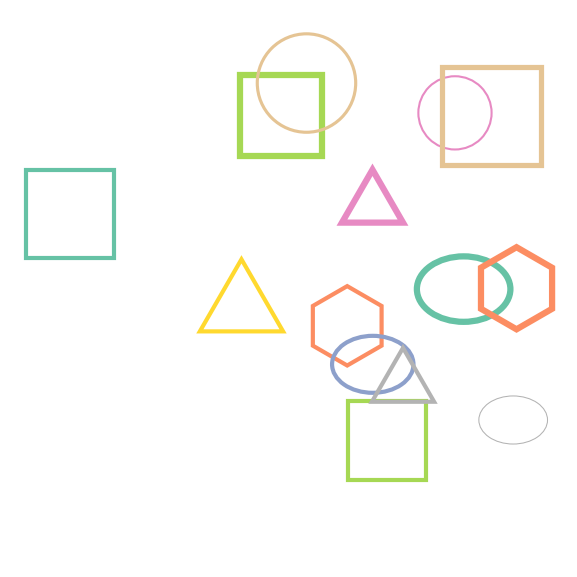[{"shape": "oval", "thickness": 3, "radius": 0.4, "center": [0.803, 0.499]}, {"shape": "square", "thickness": 2, "radius": 0.38, "center": [0.121, 0.628]}, {"shape": "hexagon", "thickness": 3, "radius": 0.36, "center": [0.894, 0.5]}, {"shape": "hexagon", "thickness": 2, "radius": 0.34, "center": [0.601, 0.435]}, {"shape": "oval", "thickness": 2, "radius": 0.35, "center": [0.645, 0.368]}, {"shape": "circle", "thickness": 1, "radius": 0.32, "center": [0.788, 0.804]}, {"shape": "triangle", "thickness": 3, "radius": 0.31, "center": [0.645, 0.644]}, {"shape": "square", "thickness": 2, "radius": 0.34, "center": [0.67, 0.236]}, {"shape": "square", "thickness": 3, "radius": 0.35, "center": [0.487, 0.799]}, {"shape": "triangle", "thickness": 2, "radius": 0.42, "center": [0.418, 0.467]}, {"shape": "square", "thickness": 2.5, "radius": 0.42, "center": [0.851, 0.798]}, {"shape": "circle", "thickness": 1.5, "radius": 0.43, "center": [0.531, 0.855]}, {"shape": "triangle", "thickness": 2, "radius": 0.31, "center": [0.698, 0.335]}, {"shape": "oval", "thickness": 0.5, "radius": 0.3, "center": [0.889, 0.272]}]